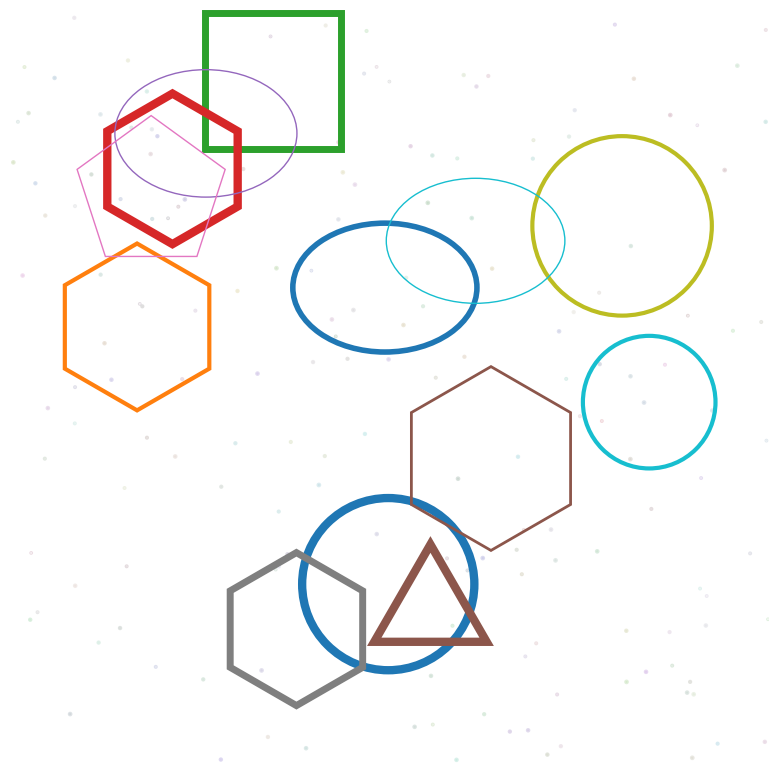[{"shape": "circle", "thickness": 3, "radius": 0.56, "center": [0.504, 0.241]}, {"shape": "oval", "thickness": 2, "radius": 0.6, "center": [0.5, 0.627]}, {"shape": "hexagon", "thickness": 1.5, "radius": 0.54, "center": [0.178, 0.575]}, {"shape": "square", "thickness": 2.5, "radius": 0.44, "center": [0.355, 0.895]}, {"shape": "hexagon", "thickness": 3, "radius": 0.49, "center": [0.224, 0.781]}, {"shape": "oval", "thickness": 0.5, "radius": 0.59, "center": [0.267, 0.827]}, {"shape": "triangle", "thickness": 3, "radius": 0.42, "center": [0.559, 0.209]}, {"shape": "hexagon", "thickness": 1, "radius": 0.6, "center": [0.638, 0.405]}, {"shape": "pentagon", "thickness": 0.5, "radius": 0.51, "center": [0.196, 0.749]}, {"shape": "hexagon", "thickness": 2.5, "radius": 0.5, "center": [0.385, 0.183]}, {"shape": "circle", "thickness": 1.5, "radius": 0.58, "center": [0.808, 0.707]}, {"shape": "circle", "thickness": 1.5, "radius": 0.43, "center": [0.843, 0.478]}, {"shape": "oval", "thickness": 0.5, "radius": 0.58, "center": [0.618, 0.687]}]